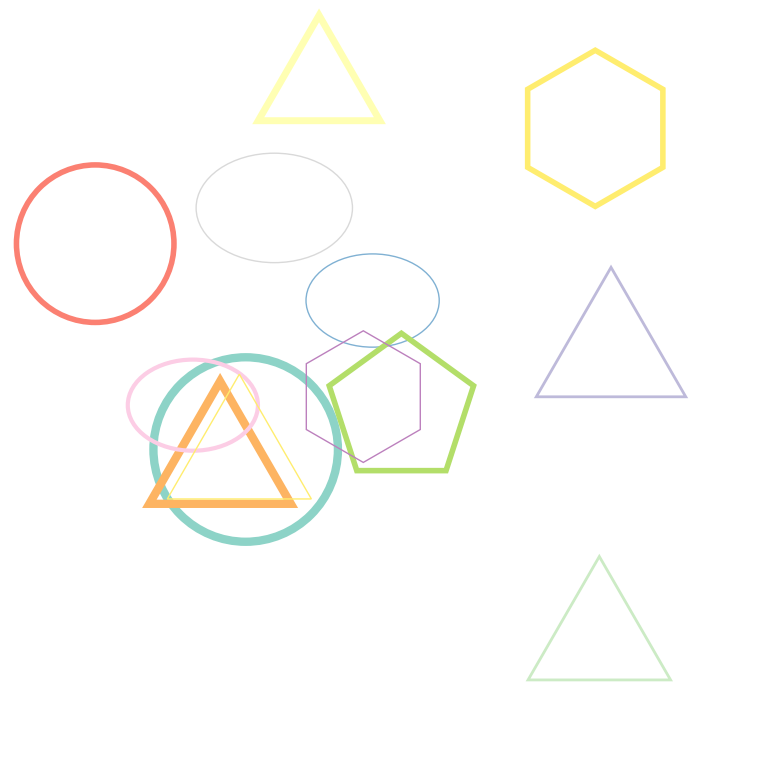[{"shape": "circle", "thickness": 3, "radius": 0.6, "center": [0.319, 0.416]}, {"shape": "triangle", "thickness": 2.5, "radius": 0.46, "center": [0.414, 0.889]}, {"shape": "triangle", "thickness": 1, "radius": 0.56, "center": [0.794, 0.541]}, {"shape": "circle", "thickness": 2, "radius": 0.51, "center": [0.124, 0.684]}, {"shape": "oval", "thickness": 0.5, "radius": 0.43, "center": [0.484, 0.61]}, {"shape": "triangle", "thickness": 3, "radius": 0.53, "center": [0.286, 0.399]}, {"shape": "pentagon", "thickness": 2, "radius": 0.49, "center": [0.521, 0.469]}, {"shape": "oval", "thickness": 1.5, "radius": 0.42, "center": [0.25, 0.474]}, {"shape": "oval", "thickness": 0.5, "radius": 0.51, "center": [0.356, 0.73]}, {"shape": "hexagon", "thickness": 0.5, "radius": 0.43, "center": [0.472, 0.485]}, {"shape": "triangle", "thickness": 1, "radius": 0.53, "center": [0.778, 0.17]}, {"shape": "hexagon", "thickness": 2, "radius": 0.51, "center": [0.773, 0.833]}, {"shape": "triangle", "thickness": 0.5, "radius": 0.54, "center": [0.311, 0.406]}]